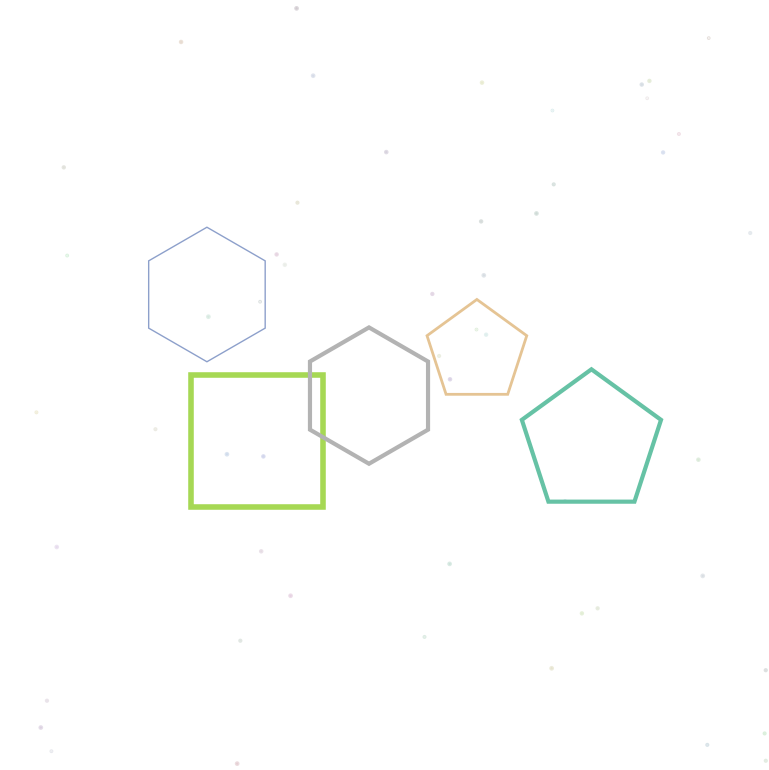[{"shape": "pentagon", "thickness": 1.5, "radius": 0.48, "center": [0.768, 0.425]}, {"shape": "hexagon", "thickness": 0.5, "radius": 0.44, "center": [0.269, 0.618]}, {"shape": "square", "thickness": 2, "radius": 0.43, "center": [0.333, 0.427]}, {"shape": "pentagon", "thickness": 1, "radius": 0.34, "center": [0.619, 0.543]}, {"shape": "hexagon", "thickness": 1.5, "radius": 0.44, "center": [0.479, 0.486]}]